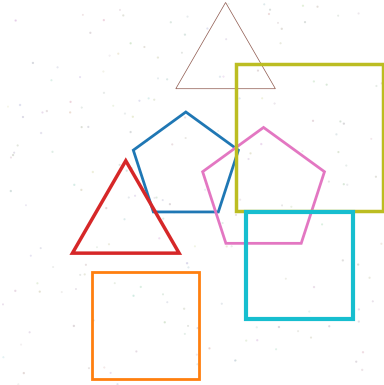[{"shape": "pentagon", "thickness": 2, "radius": 0.72, "center": [0.483, 0.566]}, {"shape": "square", "thickness": 2, "radius": 0.69, "center": [0.377, 0.153]}, {"shape": "triangle", "thickness": 2.5, "radius": 0.8, "center": [0.327, 0.422]}, {"shape": "triangle", "thickness": 0.5, "radius": 0.75, "center": [0.586, 0.844]}, {"shape": "pentagon", "thickness": 2, "radius": 0.83, "center": [0.685, 0.503]}, {"shape": "square", "thickness": 2.5, "radius": 0.95, "center": [0.804, 0.643]}, {"shape": "square", "thickness": 3, "radius": 0.69, "center": [0.779, 0.309]}]